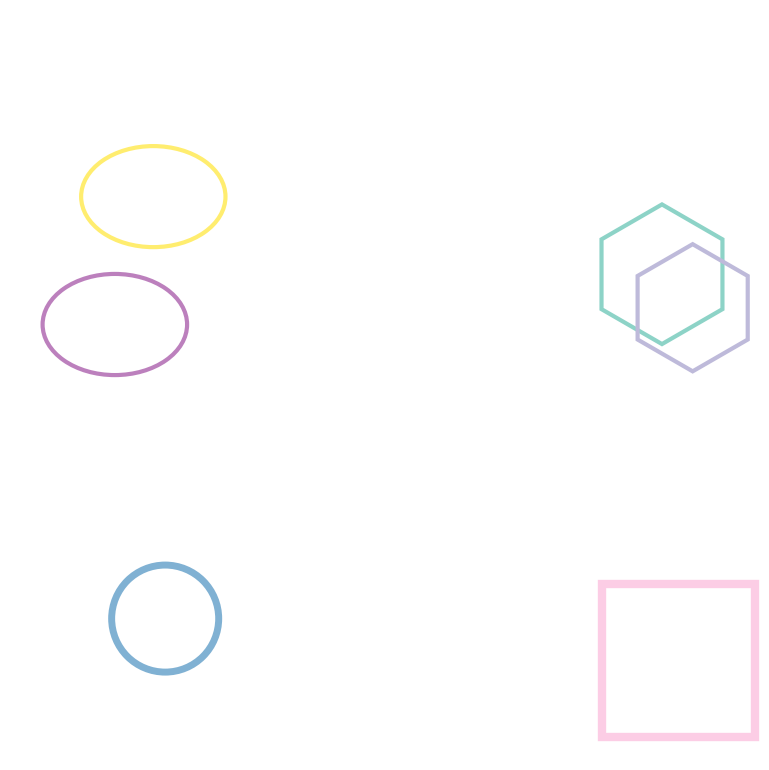[{"shape": "hexagon", "thickness": 1.5, "radius": 0.45, "center": [0.86, 0.644]}, {"shape": "hexagon", "thickness": 1.5, "radius": 0.41, "center": [0.9, 0.6]}, {"shape": "circle", "thickness": 2.5, "radius": 0.35, "center": [0.215, 0.197]}, {"shape": "square", "thickness": 3, "radius": 0.5, "center": [0.881, 0.143]}, {"shape": "oval", "thickness": 1.5, "radius": 0.47, "center": [0.149, 0.579]}, {"shape": "oval", "thickness": 1.5, "radius": 0.47, "center": [0.199, 0.745]}]